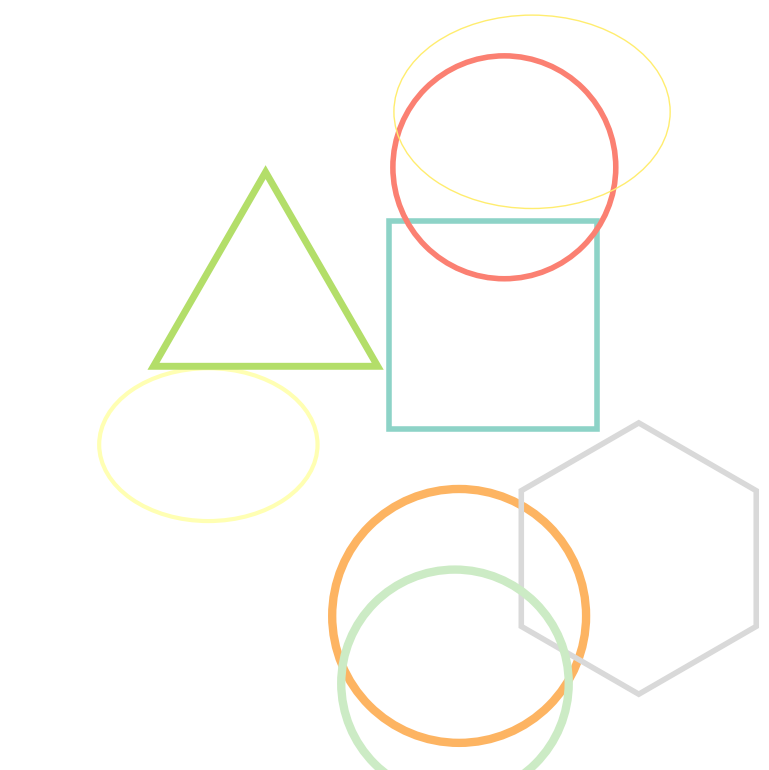[{"shape": "square", "thickness": 2, "radius": 0.67, "center": [0.64, 0.578]}, {"shape": "oval", "thickness": 1.5, "radius": 0.71, "center": [0.271, 0.423]}, {"shape": "circle", "thickness": 2, "radius": 0.72, "center": [0.655, 0.783]}, {"shape": "circle", "thickness": 3, "radius": 0.82, "center": [0.596, 0.2]}, {"shape": "triangle", "thickness": 2.5, "radius": 0.84, "center": [0.345, 0.608]}, {"shape": "hexagon", "thickness": 2, "radius": 0.88, "center": [0.83, 0.275]}, {"shape": "circle", "thickness": 3, "radius": 0.74, "center": [0.591, 0.113]}, {"shape": "oval", "thickness": 0.5, "radius": 0.9, "center": [0.691, 0.855]}]